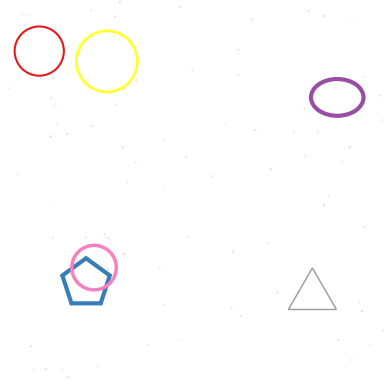[{"shape": "circle", "thickness": 1.5, "radius": 0.32, "center": [0.102, 0.867]}, {"shape": "pentagon", "thickness": 3, "radius": 0.32, "center": [0.224, 0.264]}, {"shape": "oval", "thickness": 3, "radius": 0.34, "center": [0.876, 0.747]}, {"shape": "circle", "thickness": 2, "radius": 0.4, "center": [0.278, 0.841]}, {"shape": "circle", "thickness": 2.5, "radius": 0.29, "center": [0.244, 0.305]}, {"shape": "triangle", "thickness": 1, "radius": 0.36, "center": [0.811, 0.232]}]